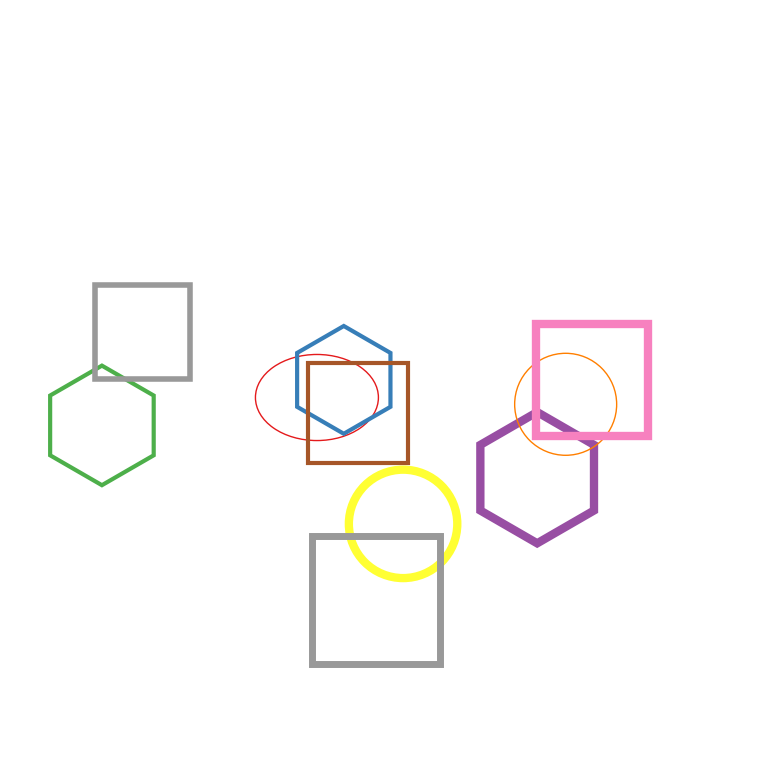[{"shape": "oval", "thickness": 0.5, "radius": 0.4, "center": [0.412, 0.484]}, {"shape": "hexagon", "thickness": 1.5, "radius": 0.35, "center": [0.446, 0.507]}, {"shape": "hexagon", "thickness": 1.5, "radius": 0.39, "center": [0.132, 0.448]}, {"shape": "hexagon", "thickness": 3, "radius": 0.43, "center": [0.698, 0.38]}, {"shape": "circle", "thickness": 0.5, "radius": 0.33, "center": [0.735, 0.475]}, {"shape": "circle", "thickness": 3, "radius": 0.35, "center": [0.523, 0.32]}, {"shape": "square", "thickness": 1.5, "radius": 0.32, "center": [0.465, 0.463]}, {"shape": "square", "thickness": 3, "radius": 0.36, "center": [0.769, 0.506]}, {"shape": "square", "thickness": 2.5, "radius": 0.42, "center": [0.489, 0.221]}, {"shape": "square", "thickness": 2, "radius": 0.31, "center": [0.185, 0.569]}]